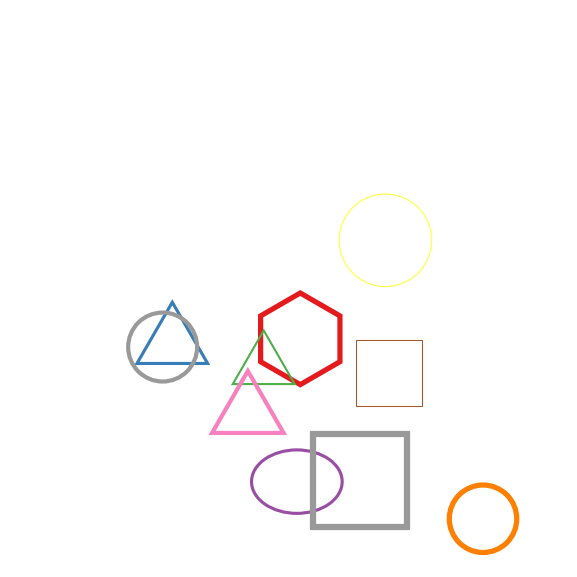[{"shape": "hexagon", "thickness": 2.5, "radius": 0.4, "center": [0.52, 0.412]}, {"shape": "triangle", "thickness": 1.5, "radius": 0.35, "center": [0.298, 0.405]}, {"shape": "triangle", "thickness": 1, "radius": 0.31, "center": [0.457, 0.365]}, {"shape": "oval", "thickness": 1.5, "radius": 0.39, "center": [0.514, 0.165]}, {"shape": "circle", "thickness": 2.5, "radius": 0.29, "center": [0.836, 0.101]}, {"shape": "circle", "thickness": 0.5, "radius": 0.4, "center": [0.667, 0.583]}, {"shape": "square", "thickness": 0.5, "radius": 0.29, "center": [0.673, 0.353]}, {"shape": "triangle", "thickness": 2, "radius": 0.36, "center": [0.429, 0.285]}, {"shape": "square", "thickness": 3, "radius": 0.4, "center": [0.623, 0.167]}, {"shape": "circle", "thickness": 2, "radius": 0.3, "center": [0.282, 0.398]}]